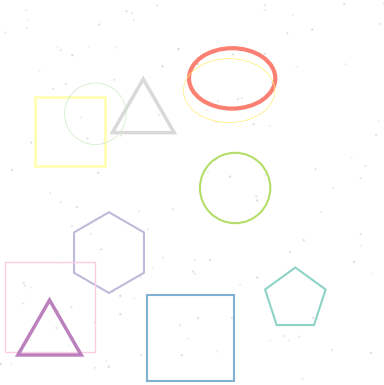[{"shape": "pentagon", "thickness": 1.5, "radius": 0.41, "center": [0.767, 0.223]}, {"shape": "square", "thickness": 2, "radius": 0.45, "center": [0.182, 0.658]}, {"shape": "hexagon", "thickness": 1.5, "radius": 0.52, "center": [0.283, 0.344]}, {"shape": "oval", "thickness": 3, "radius": 0.56, "center": [0.603, 0.796]}, {"shape": "square", "thickness": 1.5, "radius": 0.56, "center": [0.495, 0.121]}, {"shape": "circle", "thickness": 1.5, "radius": 0.46, "center": [0.611, 0.512]}, {"shape": "square", "thickness": 1, "radius": 0.58, "center": [0.13, 0.203]}, {"shape": "triangle", "thickness": 2.5, "radius": 0.46, "center": [0.372, 0.702]}, {"shape": "triangle", "thickness": 2.5, "radius": 0.47, "center": [0.129, 0.125]}, {"shape": "circle", "thickness": 0.5, "radius": 0.4, "center": [0.248, 0.705]}, {"shape": "oval", "thickness": 0.5, "radius": 0.59, "center": [0.595, 0.765]}]